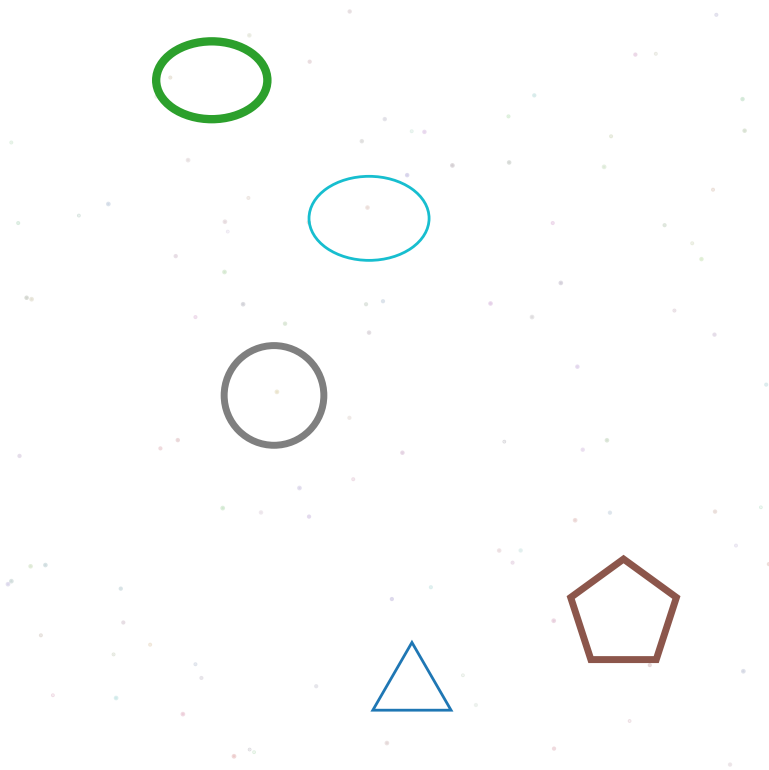[{"shape": "triangle", "thickness": 1, "radius": 0.29, "center": [0.535, 0.107]}, {"shape": "oval", "thickness": 3, "radius": 0.36, "center": [0.275, 0.896]}, {"shape": "pentagon", "thickness": 2.5, "radius": 0.36, "center": [0.81, 0.202]}, {"shape": "circle", "thickness": 2.5, "radius": 0.32, "center": [0.356, 0.486]}, {"shape": "oval", "thickness": 1, "radius": 0.39, "center": [0.479, 0.716]}]